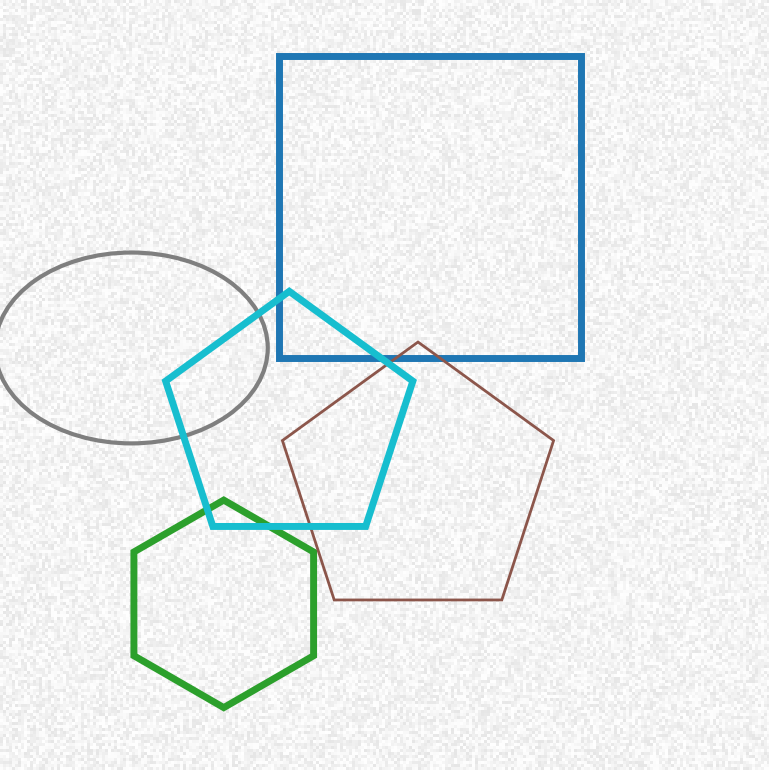[{"shape": "square", "thickness": 2.5, "radius": 0.98, "center": [0.559, 0.732]}, {"shape": "hexagon", "thickness": 2.5, "radius": 0.67, "center": [0.291, 0.216]}, {"shape": "pentagon", "thickness": 1, "radius": 0.93, "center": [0.543, 0.371]}, {"shape": "oval", "thickness": 1.5, "radius": 0.89, "center": [0.171, 0.548]}, {"shape": "pentagon", "thickness": 2.5, "radius": 0.84, "center": [0.376, 0.453]}]